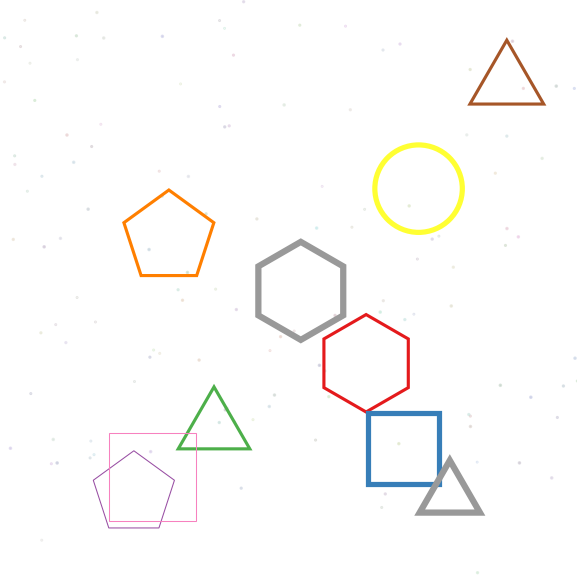[{"shape": "hexagon", "thickness": 1.5, "radius": 0.42, "center": [0.634, 0.37]}, {"shape": "square", "thickness": 2.5, "radius": 0.31, "center": [0.699, 0.222]}, {"shape": "triangle", "thickness": 1.5, "radius": 0.36, "center": [0.371, 0.258]}, {"shape": "pentagon", "thickness": 0.5, "radius": 0.37, "center": [0.232, 0.145]}, {"shape": "pentagon", "thickness": 1.5, "radius": 0.41, "center": [0.292, 0.588]}, {"shape": "circle", "thickness": 2.5, "radius": 0.38, "center": [0.725, 0.672]}, {"shape": "triangle", "thickness": 1.5, "radius": 0.37, "center": [0.878, 0.856]}, {"shape": "square", "thickness": 0.5, "radius": 0.38, "center": [0.264, 0.173]}, {"shape": "hexagon", "thickness": 3, "radius": 0.42, "center": [0.521, 0.495]}, {"shape": "triangle", "thickness": 3, "radius": 0.3, "center": [0.779, 0.142]}]